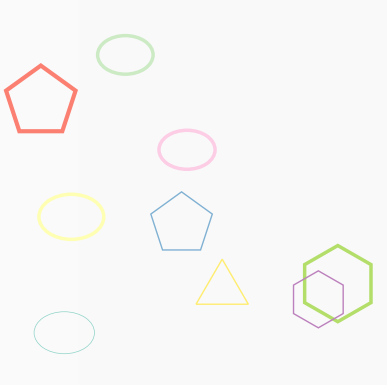[{"shape": "oval", "thickness": 0.5, "radius": 0.39, "center": [0.166, 0.136]}, {"shape": "oval", "thickness": 2.5, "radius": 0.42, "center": [0.184, 0.437]}, {"shape": "pentagon", "thickness": 3, "radius": 0.47, "center": [0.105, 0.735]}, {"shape": "pentagon", "thickness": 1, "radius": 0.42, "center": [0.469, 0.418]}, {"shape": "hexagon", "thickness": 2.5, "radius": 0.49, "center": [0.872, 0.263]}, {"shape": "oval", "thickness": 2.5, "radius": 0.36, "center": [0.483, 0.611]}, {"shape": "hexagon", "thickness": 1, "radius": 0.37, "center": [0.822, 0.223]}, {"shape": "oval", "thickness": 2.5, "radius": 0.36, "center": [0.323, 0.857]}, {"shape": "triangle", "thickness": 1, "radius": 0.39, "center": [0.573, 0.249]}]